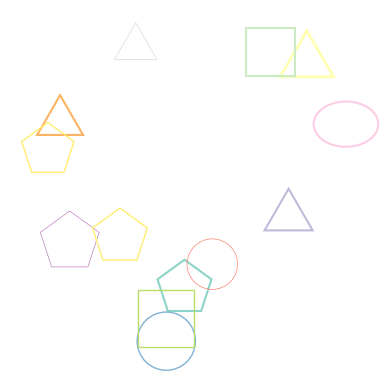[{"shape": "pentagon", "thickness": 1.5, "radius": 0.37, "center": [0.479, 0.252]}, {"shape": "triangle", "thickness": 2, "radius": 0.4, "center": [0.797, 0.841]}, {"shape": "triangle", "thickness": 1.5, "radius": 0.36, "center": [0.75, 0.438]}, {"shape": "circle", "thickness": 0.5, "radius": 0.33, "center": [0.551, 0.314]}, {"shape": "circle", "thickness": 1, "radius": 0.38, "center": [0.432, 0.114]}, {"shape": "triangle", "thickness": 1.5, "radius": 0.34, "center": [0.156, 0.684]}, {"shape": "square", "thickness": 1, "radius": 0.36, "center": [0.43, 0.173]}, {"shape": "oval", "thickness": 1.5, "radius": 0.42, "center": [0.899, 0.678]}, {"shape": "triangle", "thickness": 0.5, "radius": 0.32, "center": [0.352, 0.877]}, {"shape": "pentagon", "thickness": 0.5, "radius": 0.4, "center": [0.181, 0.372]}, {"shape": "square", "thickness": 1.5, "radius": 0.31, "center": [0.703, 0.865]}, {"shape": "pentagon", "thickness": 1, "radius": 0.36, "center": [0.124, 0.61]}, {"shape": "pentagon", "thickness": 1, "radius": 0.37, "center": [0.312, 0.385]}]